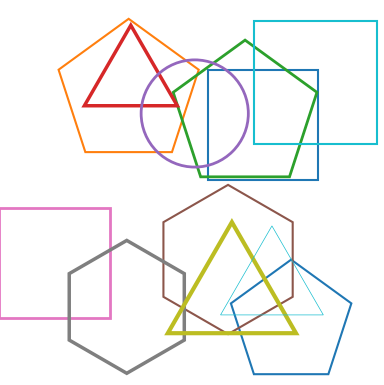[{"shape": "pentagon", "thickness": 1.5, "radius": 0.82, "center": [0.756, 0.161]}, {"shape": "square", "thickness": 1.5, "radius": 0.71, "center": [0.682, 0.674]}, {"shape": "pentagon", "thickness": 1.5, "radius": 0.96, "center": [0.334, 0.76]}, {"shape": "pentagon", "thickness": 2, "radius": 0.98, "center": [0.637, 0.7]}, {"shape": "triangle", "thickness": 2.5, "radius": 0.7, "center": [0.34, 0.795]}, {"shape": "circle", "thickness": 2, "radius": 0.7, "center": [0.506, 0.705]}, {"shape": "hexagon", "thickness": 1.5, "radius": 0.97, "center": [0.592, 0.326]}, {"shape": "square", "thickness": 2, "radius": 0.72, "center": [0.142, 0.318]}, {"shape": "hexagon", "thickness": 2.5, "radius": 0.86, "center": [0.329, 0.203]}, {"shape": "triangle", "thickness": 3, "radius": 0.96, "center": [0.602, 0.231]}, {"shape": "triangle", "thickness": 0.5, "radius": 0.77, "center": [0.706, 0.259]}, {"shape": "square", "thickness": 1.5, "radius": 0.8, "center": [0.82, 0.786]}]